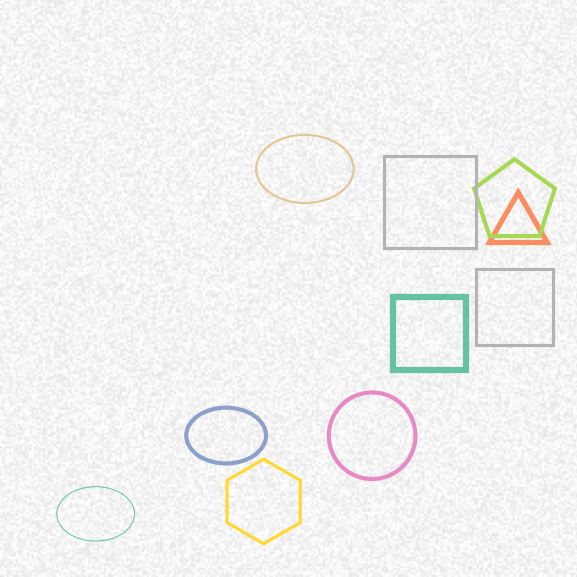[{"shape": "square", "thickness": 3, "radius": 0.31, "center": [0.744, 0.422]}, {"shape": "oval", "thickness": 0.5, "radius": 0.34, "center": [0.166, 0.109]}, {"shape": "triangle", "thickness": 2.5, "radius": 0.29, "center": [0.897, 0.608]}, {"shape": "oval", "thickness": 2, "radius": 0.35, "center": [0.392, 0.245]}, {"shape": "circle", "thickness": 2, "radius": 0.37, "center": [0.644, 0.245]}, {"shape": "pentagon", "thickness": 2, "radius": 0.37, "center": [0.891, 0.65]}, {"shape": "hexagon", "thickness": 1.5, "radius": 0.37, "center": [0.457, 0.131]}, {"shape": "oval", "thickness": 1, "radius": 0.42, "center": [0.528, 0.707]}, {"shape": "square", "thickness": 1.5, "radius": 0.4, "center": [0.745, 0.649]}, {"shape": "square", "thickness": 1.5, "radius": 0.33, "center": [0.891, 0.467]}]